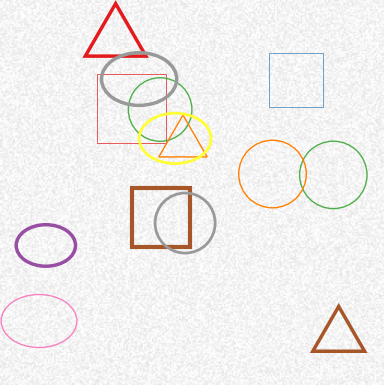[{"shape": "square", "thickness": 0.5, "radius": 0.45, "center": [0.342, 0.719]}, {"shape": "triangle", "thickness": 2.5, "radius": 0.45, "center": [0.3, 0.9]}, {"shape": "square", "thickness": 0.5, "radius": 0.35, "center": [0.768, 0.792]}, {"shape": "circle", "thickness": 1, "radius": 0.41, "center": [0.416, 0.716]}, {"shape": "circle", "thickness": 1, "radius": 0.44, "center": [0.866, 0.546]}, {"shape": "oval", "thickness": 2.5, "radius": 0.39, "center": [0.119, 0.362]}, {"shape": "circle", "thickness": 1, "radius": 0.44, "center": [0.708, 0.548]}, {"shape": "triangle", "thickness": 1, "radius": 0.36, "center": [0.475, 0.629]}, {"shape": "oval", "thickness": 2, "radius": 0.47, "center": [0.455, 0.641]}, {"shape": "triangle", "thickness": 2.5, "radius": 0.39, "center": [0.88, 0.126]}, {"shape": "square", "thickness": 3, "radius": 0.38, "center": [0.419, 0.435]}, {"shape": "oval", "thickness": 1, "radius": 0.49, "center": [0.101, 0.166]}, {"shape": "circle", "thickness": 2, "radius": 0.39, "center": [0.481, 0.421]}, {"shape": "oval", "thickness": 2.5, "radius": 0.49, "center": [0.361, 0.795]}]